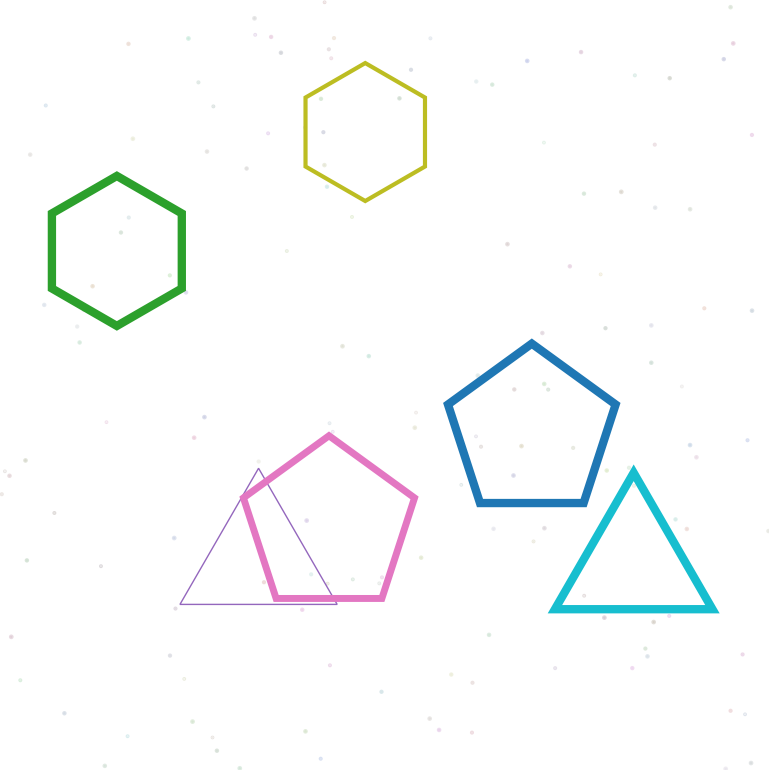[{"shape": "pentagon", "thickness": 3, "radius": 0.57, "center": [0.691, 0.439]}, {"shape": "hexagon", "thickness": 3, "radius": 0.49, "center": [0.152, 0.674]}, {"shape": "triangle", "thickness": 0.5, "radius": 0.59, "center": [0.336, 0.274]}, {"shape": "pentagon", "thickness": 2.5, "radius": 0.58, "center": [0.427, 0.317]}, {"shape": "hexagon", "thickness": 1.5, "radius": 0.45, "center": [0.474, 0.829]}, {"shape": "triangle", "thickness": 3, "radius": 0.59, "center": [0.823, 0.268]}]